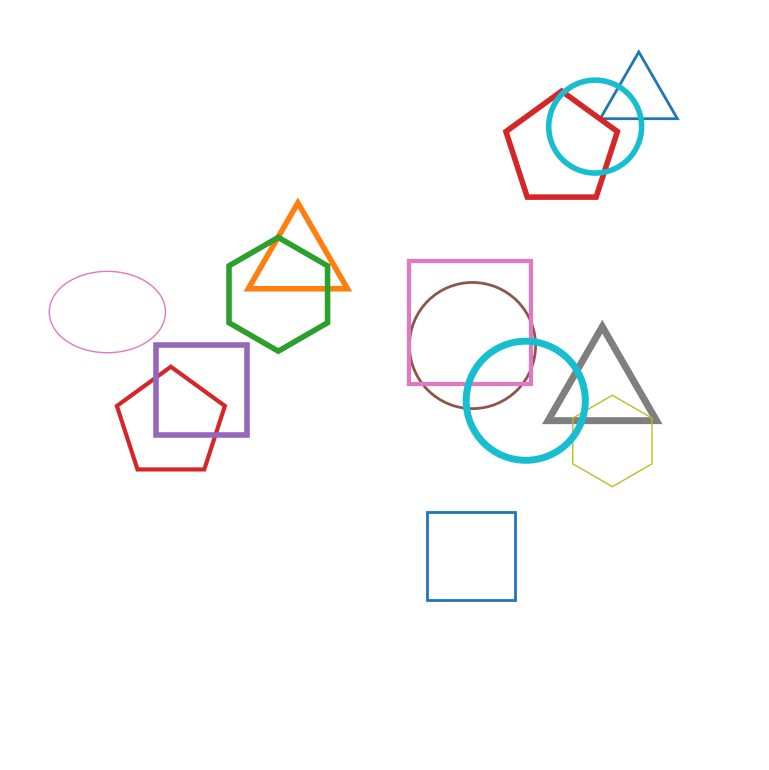[{"shape": "square", "thickness": 1, "radius": 0.29, "center": [0.612, 0.278]}, {"shape": "triangle", "thickness": 1, "radius": 0.29, "center": [0.83, 0.875]}, {"shape": "triangle", "thickness": 2, "radius": 0.37, "center": [0.387, 0.662]}, {"shape": "hexagon", "thickness": 2, "radius": 0.37, "center": [0.361, 0.618]}, {"shape": "pentagon", "thickness": 1.5, "radius": 0.37, "center": [0.222, 0.45]}, {"shape": "pentagon", "thickness": 2, "radius": 0.38, "center": [0.729, 0.806]}, {"shape": "square", "thickness": 2, "radius": 0.29, "center": [0.262, 0.494]}, {"shape": "circle", "thickness": 1, "radius": 0.41, "center": [0.614, 0.551]}, {"shape": "square", "thickness": 1.5, "radius": 0.4, "center": [0.61, 0.581]}, {"shape": "oval", "thickness": 0.5, "radius": 0.38, "center": [0.139, 0.595]}, {"shape": "triangle", "thickness": 2.5, "radius": 0.41, "center": [0.782, 0.494]}, {"shape": "hexagon", "thickness": 0.5, "radius": 0.3, "center": [0.795, 0.427]}, {"shape": "circle", "thickness": 2.5, "radius": 0.39, "center": [0.683, 0.48]}, {"shape": "circle", "thickness": 2, "radius": 0.3, "center": [0.773, 0.836]}]